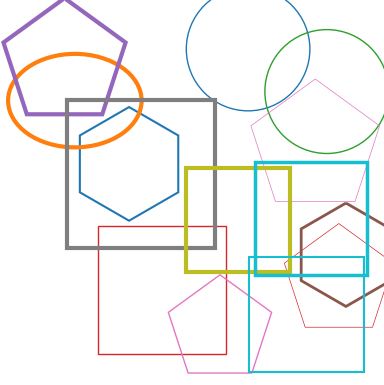[{"shape": "circle", "thickness": 1, "radius": 0.8, "center": [0.644, 0.873]}, {"shape": "hexagon", "thickness": 1.5, "radius": 0.74, "center": [0.335, 0.574]}, {"shape": "oval", "thickness": 3, "radius": 0.87, "center": [0.194, 0.739]}, {"shape": "circle", "thickness": 1, "radius": 0.8, "center": [0.849, 0.762]}, {"shape": "pentagon", "thickness": 0.5, "radius": 0.74, "center": [0.88, 0.27]}, {"shape": "square", "thickness": 1, "radius": 0.83, "center": [0.422, 0.247]}, {"shape": "pentagon", "thickness": 3, "radius": 0.83, "center": [0.168, 0.838]}, {"shape": "hexagon", "thickness": 2, "radius": 0.67, "center": [0.899, 0.338]}, {"shape": "pentagon", "thickness": 0.5, "radius": 0.88, "center": [0.819, 0.619]}, {"shape": "pentagon", "thickness": 1, "radius": 0.7, "center": [0.571, 0.145]}, {"shape": "square", "thickness": 3, "radius": 0.96, "center": [0.367, 0.549]}, {"shape": "square", "thickness": 3, "radius": 0.67, "center": [0.618, 0.428]}, {"shape": "square", "thickness": 1.5, "radius": 0.75, "center": [0.795, 0.183]}, {"shape": "square", "thickness": 2.5, "radius": 0.73, "center": [0.808, 0.433]}]